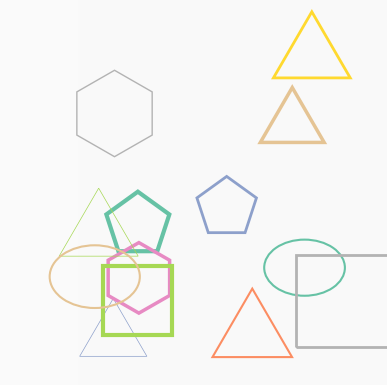[{"shape": "pentagon", "thickness": 3, "radius": 0.43, "center": [0.356, 0.417]}, {"shape": "oval", "thickness": 1.5, "radius": 0.52, "center": [0.786, 0.305]}, {"shape": "triangle", "thickness": 1.5, "radius": 0.59, "center": [0.651, 0.132]}, {"shape": "pentagon", "thickness": 2, "radius": 0.4, "center": [0.585, 0.461]}, {"shape": "triangle", "thickness": 0.5, "radius": 0.5, "center": [0.292, 0.125]}, {"shape": "hexagon", "thickness": 2.5, "radius": 0.46, "center": [0.358, 0.278]}, {"shape": "square", "thickness": 3, "radius": 0.44, "center": [0.354, 0.22]}, {"shape": "triangle", "thickness": 0.5, "radius": 0.59, "center": [0.255, 0.394]}, {"shape": "triangle", "thickness": 2, "radius": 0.57, "center": [0.805, 0.855]}, {"shape": "triangle", "thickness": 2.5, "radius": 0.48, "center": [0.754, 0.678]}, {"shape": "oval", "thickness": 1.5, "radius": 0.58, "center": [0.245, 0.281]}, {"shape": "hexagon", "thickness": 1, "radius": 0.56, "center": [0.296, 0.705]}, {"shape": "square", "thickness": 2, "radius": 0.6, "center": [0.883, 0.219]}]